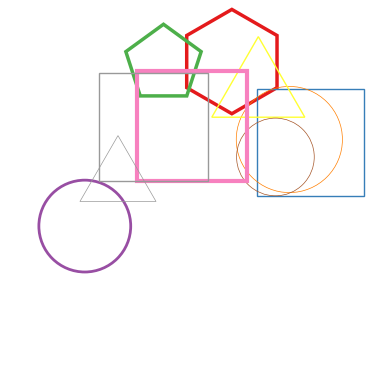[{"shape": "hexagon", "thickness": 2.5, "radius": 0.68, "center": [0.602, 0.84]}, {"shape": "square", "thickness": 1, "radius": 0.69, "center": [0.806, 0.63]}, {"shape": "pentagon", "thickness": 2.5, "radius": 0.51, "center": [0.425, 0.834]}, {"shape": "circle", "thickness": 2, "radius": 0.6, "center": [0.22, 0.413]}, {"shape": "circle", "thickness": 0.5, "radius": 0.69, "center": [0.752, 0.638]}, {"shape": "triangle", "thickness": 1, "radius": 0.7, "center": [0.671, 0.765]}, {"shape": "circle", "thickness": 0.5, "radius": 0.5, "center": [0.715, 0.592]}, {"shape": "square", "thickness": 3, "radius": 0.72, "center": [0.499, 0.674]}, {"shape": "square", "thickness": 1, "radius": 0.7, "center": [0.398, 0.67]}, {"shape": "triangle", "thickness": 0.5, "radius": 0.57, "center": [0.306, 0.534]}]